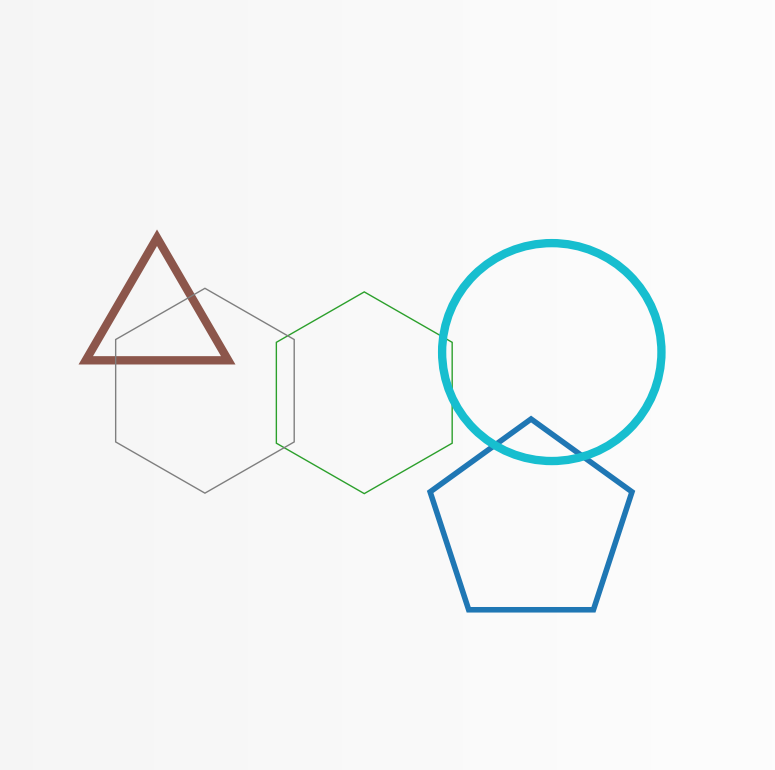[{"shape": "pentagon", "thickness": 2, "radius": 0.68, "center": [0.685, 0.319]}, {"shape": "hexagon", "thickness": 0.5, "radius": 0.65, "center": [0.47, 0.49]}, {"shape": "triangle", "thickness": 3, "radius": 0.53, "center": [0.203, 0.585]}, {"shape": "hexagon", "thickness": 0.5, "radius": 0.67, "center": [0.264, 0.493]}, {"shape": "circle", "thickness": 3, "radius": 0.71, "center": [0.712, 0.543]}]